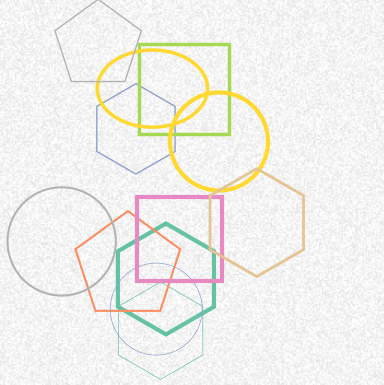[{"shape": "hexagon", "thickness": 3, "radius": 0.72, "center": [0.431, 0.275]}, {"shape": "hexagon", "thickness": 0.5, "radius": 0.63, "center": [0.417, 0.141]}, {"shape": "pentagon", "thickness": 1.5, "radius": 0.72, "center": [0.332, 0.308]}, {"shape": "hexagon", "thickness": 1, "radius": 0.59, "center": [0.353, 0.665]}, {"shape": "circle", "thickness": 0.5, "radius": 0.6, "center": [0.406, 0.197]}, {"shape": "square", "thickness": 3, "radius": 0.55, "center": [0.466, 0.379]}, {"shape": "square", "thickness": 2.5, "radius": 0.58, "center": [0.477, 0.769]}, {"shape": "circle", "thickness": 3, "radius": 0.64, "center": [0.569, 0.633]}, {"shape": "oval", "thickness": 2.5, "radius": 0.72, "center": [0.396, 0.77]}, {"shape": "hexagon", "thickness": 2, "radius": 0.7, "center": [0.667, 0.422]}, {"shape": "pentagon", "thickness": 1, "radius": 0.59, "center": [0.255, 0.884]}, {"shape": "circle", "thickness": 1.5, "radius": 0.7, "center": [0.16, 0.373]}]